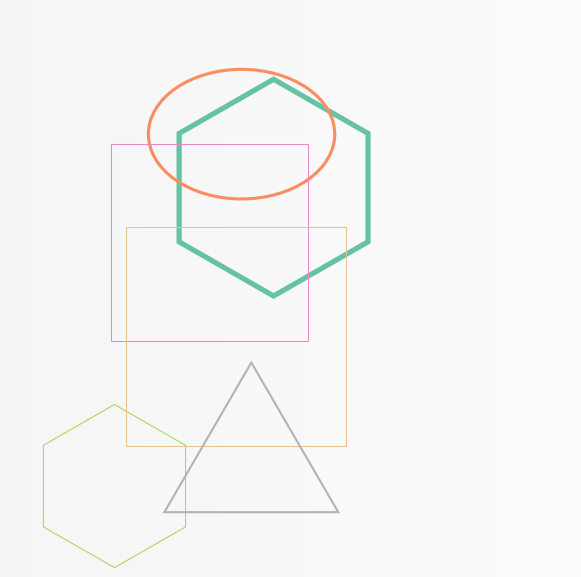[{"shape": "hexagon", "thickness": 2.5, "radius": 0.94, "center": [0.471, 0.674]}, {"shape": "oval", "thickness": 1.5, "radius": 0.8, "center": [0.416, 0.767]}, {"shape": "square", "thickness": 0.5, "radius": 0.85, "center": [0.36, 0.579]}, {"shape": "hexagon", "thickness": 0.5, "radius": 0.71, "center": [0.197, 0.157]}, {"shape": "square", "thickness": 0.5, "radius": 0.95, "center": [0.406, 0.417]}, {"shape": "triangle", "thickness": 1, "radius": 0.86, "center": [0.432, 0.199]}]